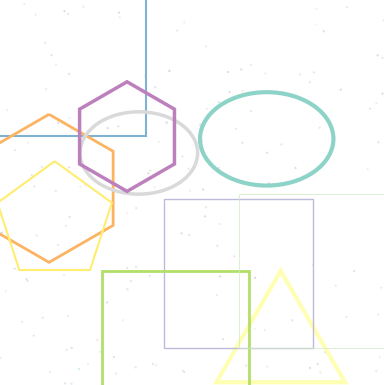[{"shape": "oval", "thickness": 3, "radius": 0.87, "center": [0.693, 0.639]}, {"shape": "triangle", "thickness": 3, "radius": 0.96, "center": [0.729, 0.104]}, {"shape": "square", "thickness": 1, "radius": 0.96, "center": [0.619, 0.29]}, {"shape": "square", "thickness": 1.5, "radius": 0.97, "center": [0.186, 0.841]}, {"shape": "hexagon", "thickness": 2, "radius": 0.96, "center": [0.127, 0.511]}, {"shape": "square", "thickness": 2, "radius": 0.95, "center": [0.455, 0.105]}, {"shape": "oval", "thickness": 2.5, "radius": 0.76, "center": [0.361, 0.603]}, {"shape": "hexagon", "thickness": 2.5, "radius": 0.71, "center": [0.33, 0.645]}, {"shape": "square", "thickness": 0.5, "radius": 1.0, "center": [0.82, 0.296]}, {"shape": "pentagon", "thickness": 1.5, "radius": 0.78, "center": [0.142, 0.425]}]